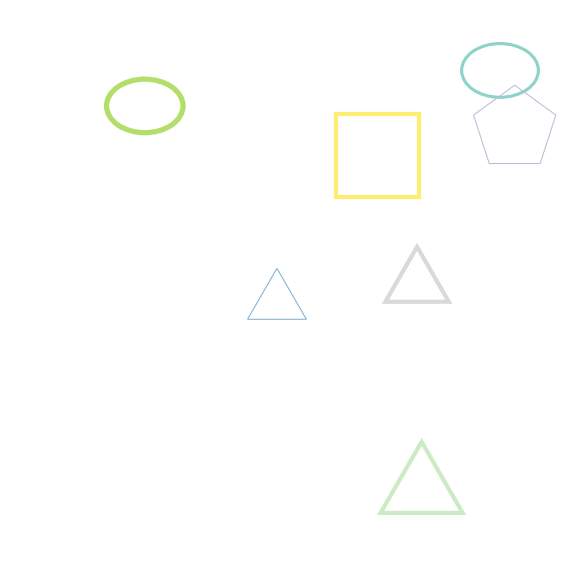[{"shape": "oval", "thickness": 1.5, "radius": 0.33, "center": [0.866, 0.877]}, {"shape": "pentagon", "thickness": 0.5, "radius": 0.37, "center": [0.891, 0.777]}, {"shape": "triangle", "thickness": 0.5, "radius": 0.29, "center": [0.48, 0.476]}, {"shape": "oval", "thickness": 2.5, "radius": 0.33, "center": [0.251, 0.816]}, {"shape": "triangle", "thickness": 2, "radius": 0.32, "center": [0.722, 0.508]}, {"shape": "triangle", "thickness": 2, "radius": 0.41, "center": [0.73, 0.152]}, {"shape": "square", "thickness": 2, "radius": 0.36, "center": [0.653, 0.729]}]